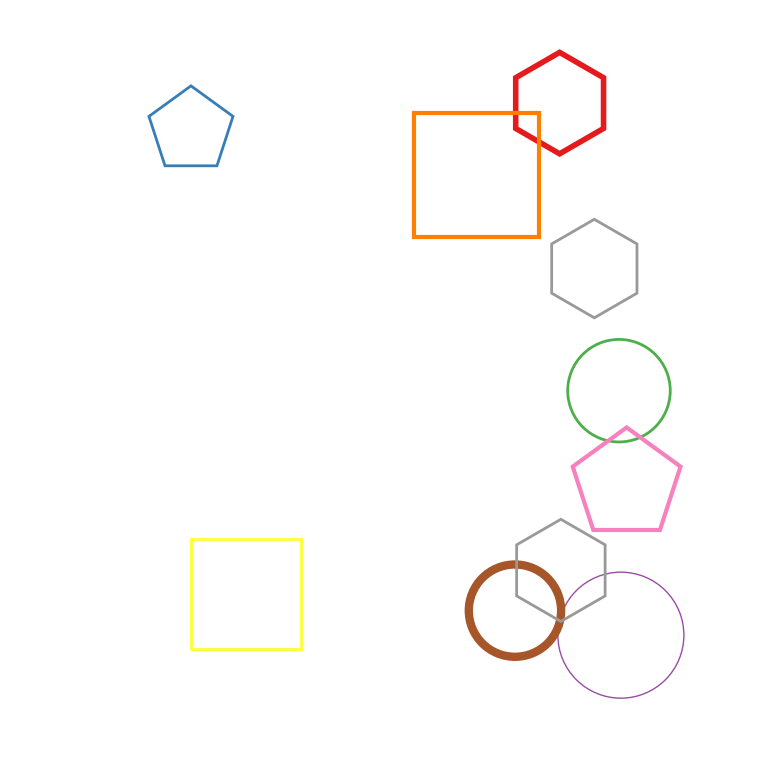[{"shape": "hexagon", "thickness": 2, "radius": 0.33, "center": [0.727, 0.866]}, {"shape": "pentagon", "thickness": 1, "radius": 0.29, "center": [0.248, 0.831]}, {"shape": "circle", "thickness": 1, "radius": 0.33, "center": [0.804, 0.493]}, {"shape": "circle", "thickness": 0.5, "radius": 0.41, "center": [0.806, 0.175]}, {"shape": "square", "thickness": 1.5, "radius": 0.4, "center": [0.619, 0.772]}, {"shape": "square", "thickness": 1, "radius": 0.36, "center": [0.319, 0.228]}, {"shape": "circle", "thickness": 3, "radius": 0.3, "center": [0.669, 0.207]}, {"shape": "pentagon", "thickness": 1.5, "radius": 0.37, "center": [0.814, 0.371]}, {"shape": "hexagon", "thickness": 1, "radius": 0.32, "center": [0.772, 0.651]}, {"shape": "hexagon", "thickness": 1, "radius": 0.33, "center": [0.728, 0.259]}]